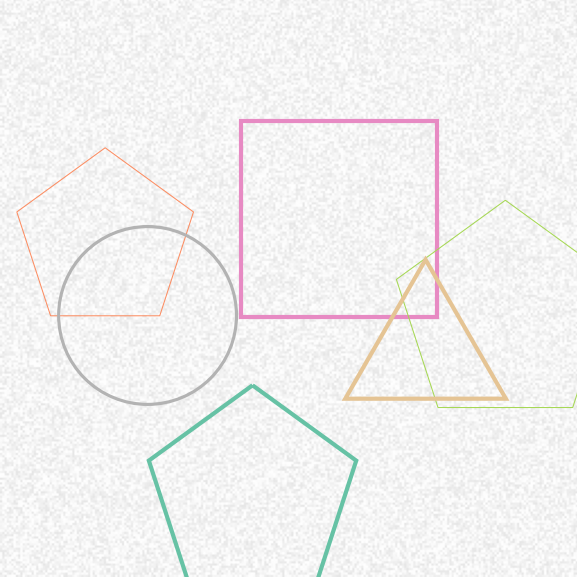[{"shape": "pentagon", "thickness": 2, "radius": 0.94, "center": [0.437, 0.143]}, {"shape": "pentagon", "thickness": 0.5, "radius": 0.8, "center": [0.182, 0.582]}, {"shape": "square", "thickness": 2, "radius": 0.85, "center": [0.587, 0.62]}, {"shape": "pentagon", "thickness": 0.5, "radius": 0.99, "center": [0.875, 0.454]}, {"shape": "triangle", "thickness": 2, "radius": 0.8, "center": [0.737, 0.389]}, {"shape": "circle", "thickness": 1.5, "radius": 0.77, "center": [0.256, 0.453]}]